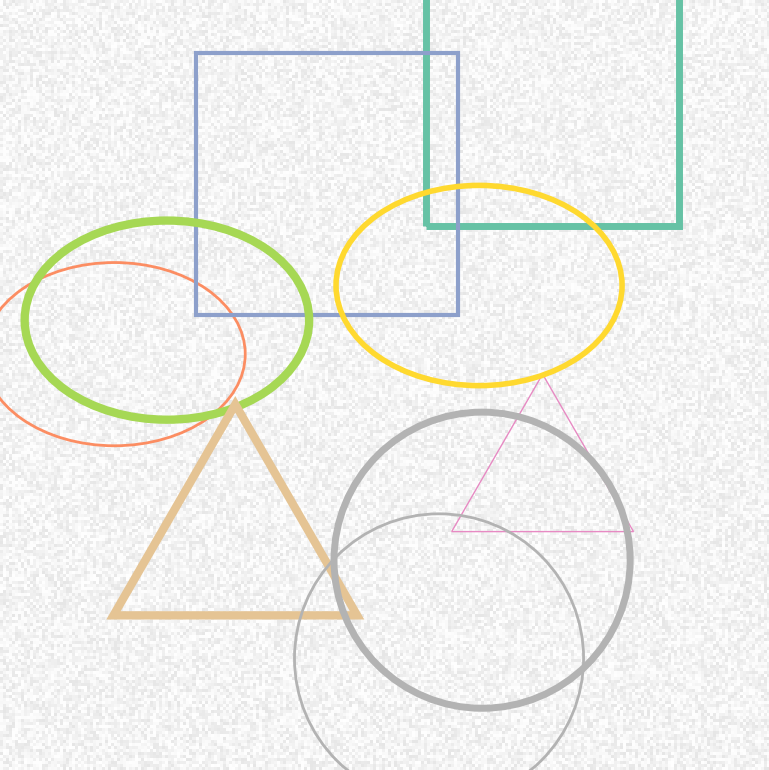[{"shape": "square", "thickness": 2.5, "radius": 0.82, "center": [0.717, 0.871]}, {"shape": "oval", "thickness": 1, "radius": 0.85, "center": [0.149, 0.54]}, {"shape": "square", "thickness": 1.5, "radius": 0.85, "center": [0.424, 0.761]}, {"shape": "triangle", "thickness": 0.5, "radius": 0.68, "center": [0.705, 0.378]}, {"shape": "oval", "thickness": 3, "radius": 0.92, "center": [0.217, 0.584]}, {"shape": "oval", "thickness": 2, "radius": 0.93, "center": [0.622, 0.629]}, {"shape": "triangle", "thickness": 3, "radius": 0.91, "center": [0.306, 0.292]}, {"shape": "circle", "thickness": 2.5, "radius": 0.96, "center": [0.626, 0.272]}, {"shape": "circle", "thickness": 1, "radius": 0.94, "center": [0.57, 0.145]}]